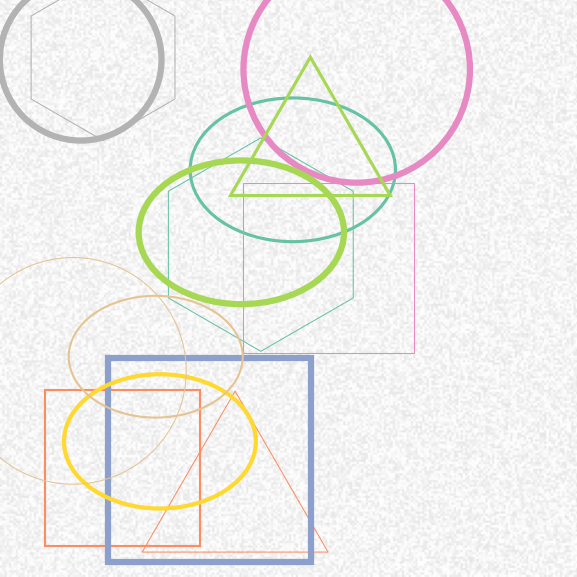[{"shape": "oval", "thickness": 1.5, "radius": 0.89, "center": [0.507, 0.705]}, {"shape": "hexagon", "thickness": 0.5, "radius": 0.92, "center": [0.452, 0.576]}, {"shape": "triangle", "thickness": 0.5, "radius": 0.93, "center": [0.407, 0.136]}, {"shape": "square", "thickness": 1, "radius": 0.67, "center": [0.212, 0.188]}, {"shape": "square", "thickness": 3, "radius": 0.88, "center": [0.363, 0.202]}, {"shape": "square", "thickness": 0.5, "radius": 0.74, "center": [0.569, 0.535]}, {"shape": "circle", "thickness": 3, "radius": 0.98, "center": [0.618, 0.879]}, {"shape": "oval", "thickness": 3, "radius": 0.89, "center": [0.418, 0.597]}, {"shape": "triangle", "thickness": 1.5, "radius": 0.8, "center": [0.537, 0.74]}, {"shape": "oval", "thickness": 2, "radius": 0.83, "center": [0.277, 0.235]}, {"shape": "oval", "thickness": 1, "radius": 0.75, "center": [0.27, 0.381]}, {"shape": "circle", "thickness": 0.5, "radius": 0.98, "center": [0.126, 0.357]}, {"shape": "circle", "thickness": 3, "radius": 0.7, "center": [0.14, 0.896]}, {"shape": "hexagon", "thickness": 0.5, "radius": 0.72, "center": [0.178, 0.9]}]